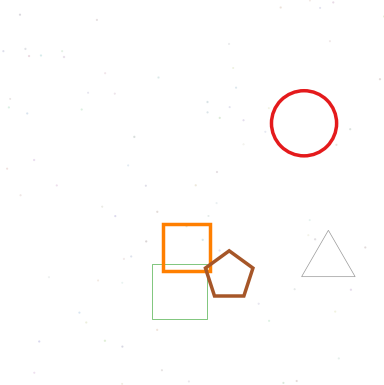[{"shape": "circle", "thickness": 2.5, "radius": 0.42, "center": [0.79, 0.68]}, {"shape": "square", "thickness": 0.5, "radius": 0.36, "center": [0.466, 0.243]}, {"shape": "square", "thickness": 2.5, "radius": 0.31, "center": [0.483, 0.358]}, {"shape": "pentagon", "thickness": 2.5, "radius": 0.32, "center": [0.595, 0.284]}, {"shape": "triangle", "thickness": 0.5, "radius": 0.4, "center": [0.853, 0.322]}]